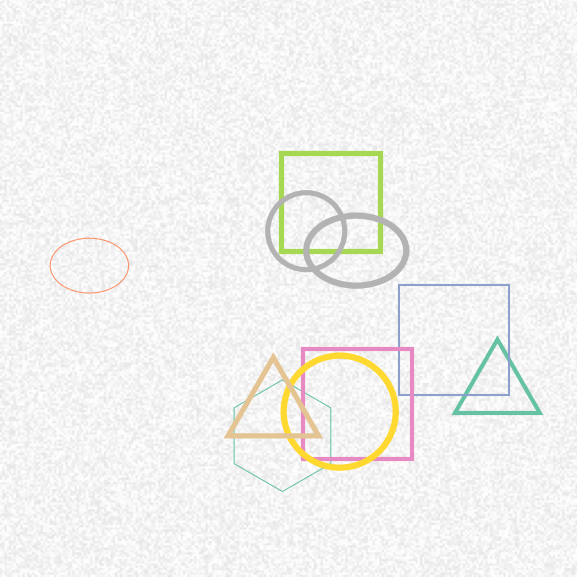[{"shape": "triangle", "thickness": 2, "radius": 0.42, "center": [0.861, 0.326]}, {"shape": "hexagon", "thickness": 0.5, "radius": 0.48, "center": [0.489, 0.245]}, {"shape": "oval", "thickness": 0.5, "radius": 0.34, "center": [0.155, 0.539]}, {"shape": "square", "thickness": 1, "radius": 0.47, "center": [0.786, 0.41]}, {"shape": "square", "thickness": 2, "radius": 0.48, "center": [0.619, 0.3]}, {"shape": "square", "thickness": 2.5, "radius": 0.43, "center": [0.572, 0.649]}, {"shape": "circle", "thickness": 3, "radius": 0.49, "center": [0.588, 0.286]}, {"shape": "triangle", "thickness": 2.5, "radius": 0.45, "center": [0.473, 0.29]}, {"shape": "oval", "thickness": 3, "radius": 0.43, "center": [0.617, 0.565]}, {"shape": "circle", "thickness": 2.5, "radius": 0.33, "center": [0.53, 0.599]}]